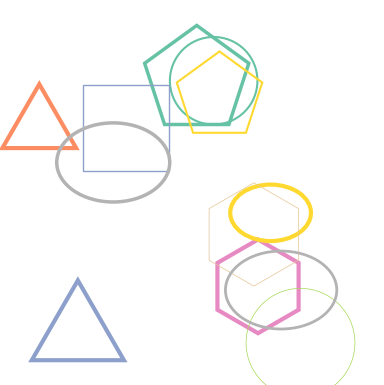[{"shape": "circle", "thickness": 1.5, "radius": 0.57, "center": [0.555, 0.79]}, {"shape": "pentagon", "thickness": 2.5, "radius": 0.71, "center": [0.511, 0.792]}, {"shape": "triangle", "thickness": 3, "radius": 0.55, "center": [0.102, 0.671]}, {"shape": "triangle", "thickness": 3, "radius": 0.69, "center": [0.202, 0.133]}, {"shape": "square", "thickness": 1, "radius": 0.56, "center": [0.328, 0.668]}, {"shape": "hexagon", "thickness": 3, "radius": 0.61, "center": [0.67, 0.256]}, {"shape": "circle", "thickness": 0.5, "radius": 0.71, "center": [0.781, 0.11]}, {"shape": "pentagon", "thickness": 1.5, "radius": 0.58, "center": [0.57, 0.75]}, {"shape": "oval", "thickness": 3, "radius": 0.52, "center": [0.703, 0.447]}, {"shape": "hexagon", "thickness": 0.5, "radius": 0.67, "center": [0.659, 0.391]}, {"shape": "oval", "thickness": 2, "radius": 0.72, "center": [0.73, 0.247]}, {"shape": "oval", "thickness": 2.5, "radius": 0.73, "center": [0.294, 0.578]}]